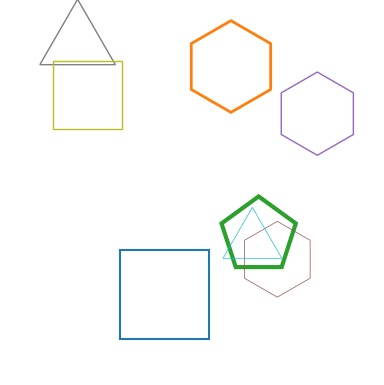[{"shape": "square", "thickness": 1.5, "radius": 0.58, "center": [0.428, 0.235]}, {"shape": "hexagon", "thickness": 2, "radius": 0.6, "center": [0.6, 0.827]}, {"shape": "pentagon", "thickness": 3, "radius": 0.51, "center": [0.672, 0.388]}, {"shape": "hexagon", "thickness": 1, "radius": 0.54, "center": [0.824, 0.705]}, {"shape": "hexagon", "thickness": 0.5, "radius": 0.49, "center": [0.72, 0.327]}, {"shape": "triangle", "thickness": 1, "radius": 0.57, "center": [0.202, 0.889]}, {"shape": "square", "thickness": 1, "radius": 0.44, "center": [0.227, 0.754]}, {"shape": "triangle", "thickness": 0.5, "radius": 0.44, "center": [0.656, 0.373]}]